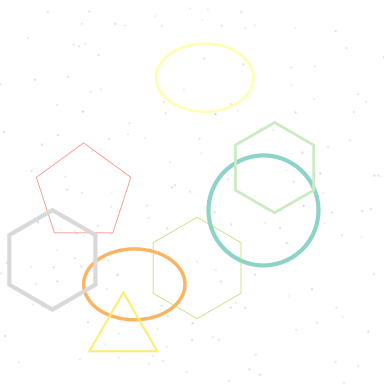[{"shape": "circle", "thickness": 3, "radius": 0.71, "center": [0.684, 0.453]}, {"shape": "oval", "thickness": 2, "radius": 0.63, "center": [0.532, 0.798]}, {"shape": "pentagon", "thickness": 0.5, "radius": 0.65, "center": [0.217, 0.5]}, {"shape": "oval", "thickness": 2.5, "radius": 0.66, "center": [0.349, 0.261]}, {"shape": "hexagon", "thickness": 0.5, "radius": 0.66, "center": [0.512, 0.304]}, {"shape": "hexagon", "thickness": 3, "radius": 0.65, "center": [0.136, 0.325]}, {"shape": "hexagon", "thickness": 2, "radius": 0.59, "center": [0.713, 0.565]}, {"shape": "triangle", "thickness": 1.5, "radius": 0.51, "center": [0.32, 0.139]}]